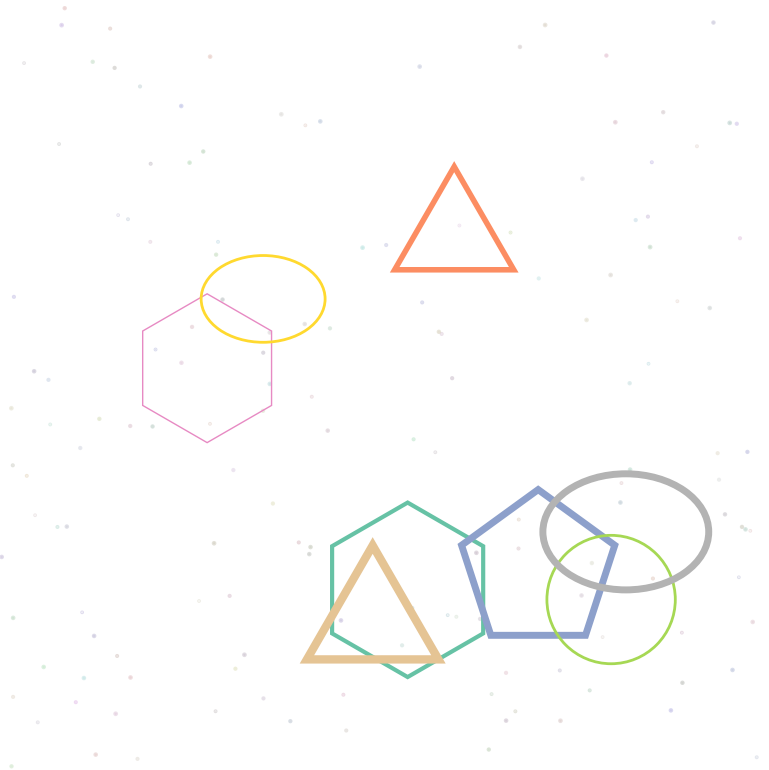[{"shape": "hexagon", "thickness": 1.5, "radius": 0.57, "center": [0.529, 0.234]}, {"shape": "triangle", "thickness": 2, "radius": 0.45, "center": [0.59, 0.694]}, {"shape": "pentagon", "thickness": 2.5, "radius": 0.52, "center": [0.699, 0.26]}, {"shape": "hexagon", "thickness": 0.5, "radius": 0.48, "center": [0.269, 0.522]}, {"shape": "circle", "thickness": 1, "radius": 0.42, "center": [0.794, 0.221]}, {"shape": "oval", "thickness": 1, "radius": 0.4, "center": [0.342, 0.612]}, {"shape": "triangle", "thickness": 3, "radius": 0.49, "center": [0.484, 0.193]}, {"shape": "oval", "thickness": 2.5, "radius": 0.54, "center": [0.813, 0.309]}]